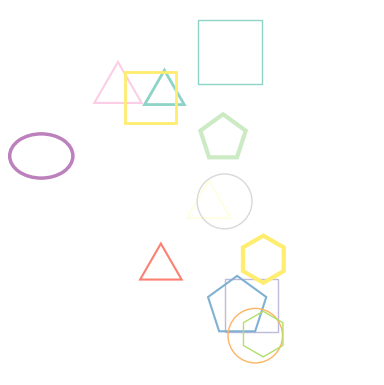[{"shape": "triangle", "thickness": 2, "radius": 0.3, "center": [0.427, 0.758]}, {"shape": "square", "thickness": 1, "radius": 0.41, "center": [0.598, 0.864]}, {"shape": "triangle", "thickness": 0.5, "radius": 0.33, "center": [0.542, 0.466]}, {"shape": "square", "thickness": 1, "radius": 0.35, "center": [0.653, 0.206]}, {"shape": "triangle", "thickness": 1.5, "radius": 0.31, "center": [0.418, 0.305]}, {"shape": "pentagon", "thickness": 1.5, "radius": 0.4, "center": [0.616, 0.204]}, {"shape": "circle", "thickness": 1, "radius": 0.35, "center": [0.663, 0.128]}, {"shape": "hexagon", "thickness": 1, "radius": 0.3, "center": [0.684, 0.132]}, {"shape": "triangle", "thickness": 1.5, "radius": 0.35, "center": [0.306, 0.768]}, {"shape": "circle", "thickness": 1, "radius": 0.36, "center": [0.583, 0.477]}, {"shape": "oval", "thickness": 2.5, "radius": 0.41, "center": [0.107, 0.595]}, {"shape": "pentagon", "thickness": 3, "radius": 0.31, "center": [0.579, 0.641]}, {"shape": "square", "thickness": 2, "radius": 0.33, "center": [0.391, 0.746]}, {"shape": "hexagon", "thickness": 3, "radius": 0.31, "center": [0.684, 0.327]}]